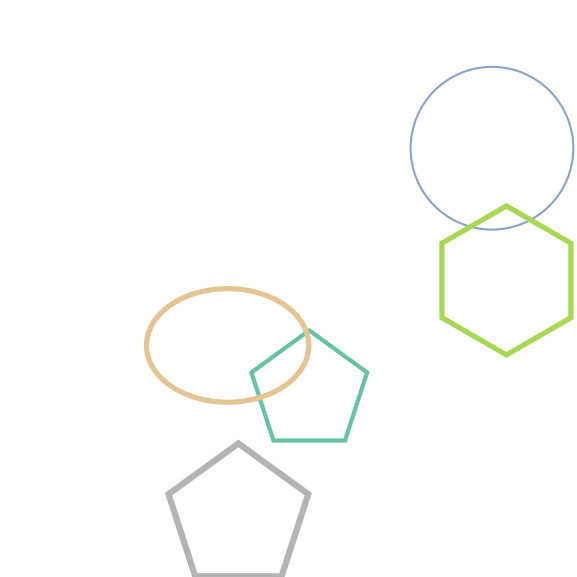[{"shape": "pentagon", "thickness": 2, "radius": 0.53, "center": [0.535, 0.322]}, {"shape": "circle", "thickness": 1, "radius": 0.7, "center": [0.852, 0.742]}, {"shape": "hexagon", "thickness": 2.5, "radius": 0.64, "center": [0.877, 0.514]}, {"shape": "oval", "thickness": 2.5, "radius": 0.7, "center": [0.394, 0.401]}, {"shape": "pentagon", "thickness": 3, "radius": 0.64, "center": [0.413, 0.104]}]